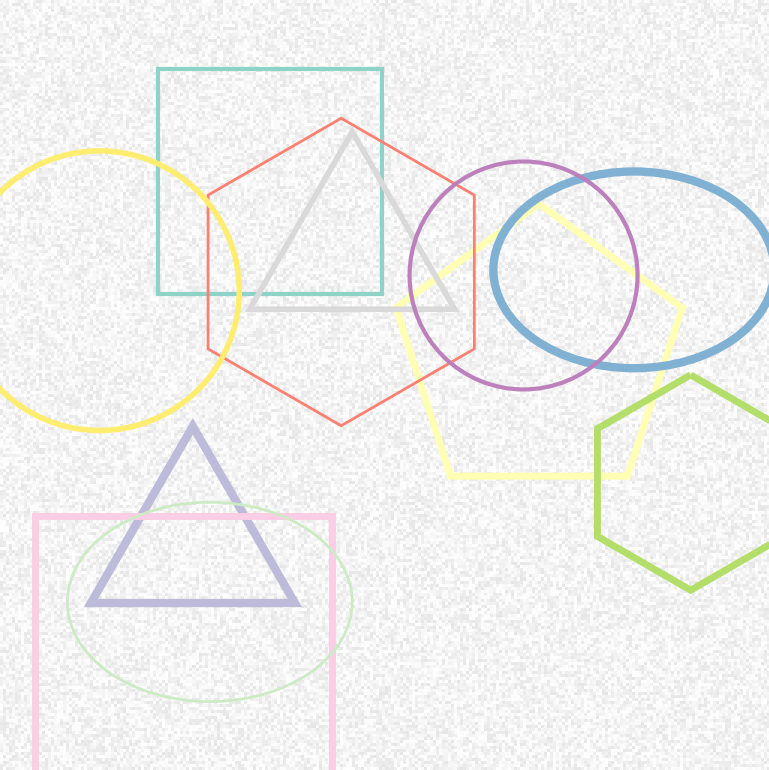[{"shape": "square", "thickness": 1.5, "radius": 0.73, "center": [0.351, 0.764]}, {"shape": "pentagon", "thickness": 2.5, "radius": 0.98, "center": [0.7, 0.54]}, {"shape": "triangle", "thickness": 3, "radius": 0.76, "center": [0.25, 0.293]}, {"shape": "hexagon", "thickness": 1, "radius": 1.0, "center": [0.443, 0.647]}, {"shape": "oval", "thickness": 3, "radius": 0.91, "center": [0.823, 0.65]}, {"shape": "hexagon", "thickness": 2.5, "radius": 0.7, "center": [0.897, 0.373]}, {"shape": "square", "thickness": 2.5, "radius": 0.96, "center": [0.238, 0.137]}, {"shape": "triangle", "thickness": 2, "radius": 0.77, "center": [0.457, 0.675]}, {"shape": "circle", "thickness": 1.5, "radius": 0.74, "center": [0.68, 0.642]}, {"shape": "oval", "thickness": 1, "radius": 0.92, "center": [0.272, 0.218]}, {"shape": "circle", "thickness": 2, "radius": 0.91, "center": [0.129, 0.622]}]